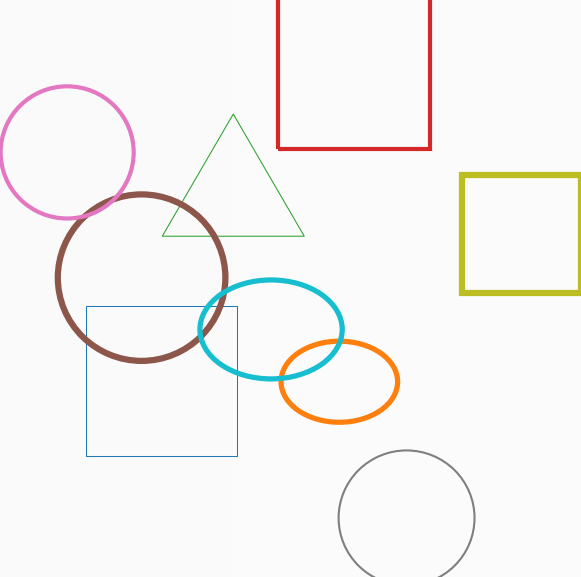[{"shape": "square", "thickness": 0.5, "radius": 0.65, "center": [0.278, 0.339]}, {"shape": "oval", "thickness": 2.5, "radius": 0.5, "center": [0.584, 0.338]}, {"shape": "triangle", "thickness": 0.5, "radius": 0.71, "center": [0.401, 0.661]}, {"shape": "square", "thickness": 2, "radius": 0.65, "center": [0.609, 0.872]}, {"shape": "circle", "thickness": 3, "radius": 0.72, "center": [0.244, 0.518]}, {"shape": "circle", "thickness": 2, "radius": 0.57, "center": [0.116, 0.735]}, {"shape": "circle", "thickness": 1, "radius": 0.58, "center": [0.699, 0.102]}, {"shape": "square", "thickness": 3, "radius": 0.51, "center": [0.897, 0.593]}, {"shape": "oval", "thickness": 2.5, "radius": 0.61, "center": [0.466, 0.429]}]